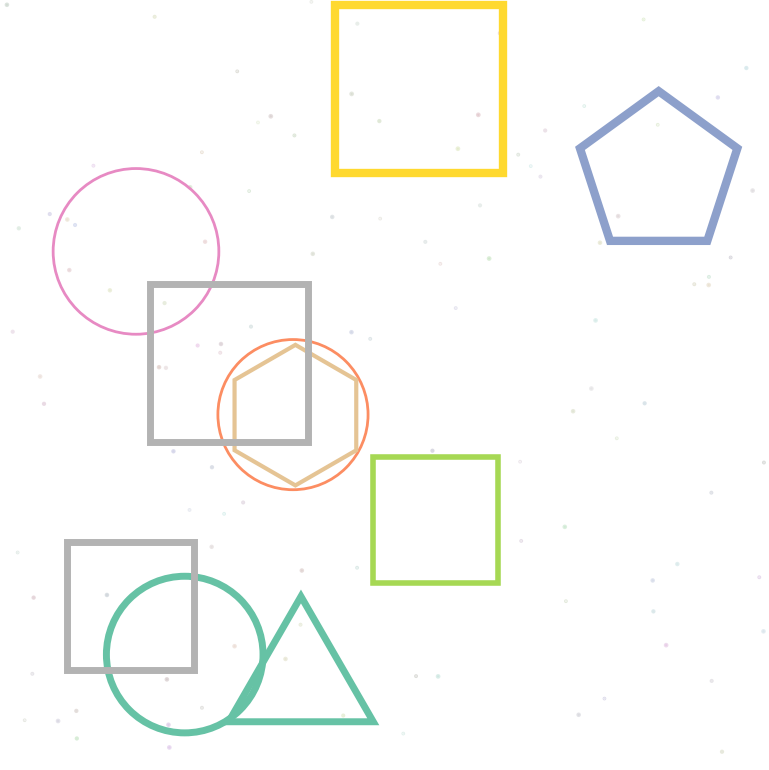[{"shape": "circle", "thickness": 2.5, "radius": 0.51, "center": [0.24, 0.15]}, {"shape": "triangle", "thickness": 2.5, "radius": 0.54, "center": [0.391, 0.117]}, {"shape": "circle", "thickness": 1, "radius": 0.49, "center": [0.38, 0.462]}, {"shape": "pentagon", "thickness": 3, "radius": 0.54, "center": [0.855, 0.774]}, {"shape": "circle", "thickness": 1, "radius": 0.54, "center": [0.177, 0.674]}, {"shape": "square", "thickness": 2, "radius": 0.41, "center": [0.566, 0.325]}, {"shape": "square", "thickness": 3, "radius": 0.55, "center": [0.544, 0.884]}, {"shape": "hexagon", "thickness": 1.5, "radius": 0.46, "center": [0.384, 0.461]}, {"shape": "square", "thickness": 2.5, "radius": 0.41, "center": [0.169, 0.213]}, {"shape": "square", "thickness": 2.5, "radius": 0.51, "center": [0.297, 0.528]}]